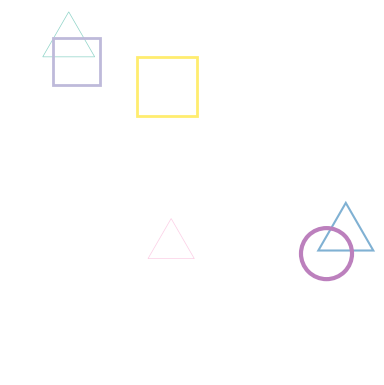[{"shape": "triangle", "thickness": 0.5, "radius": 0.39, "center": [0.178, 0.891]}, {"shape": "square", "thickness": 2, "radius": 0.31, "center": [0.198, 0.84]}, {"shape": "triangle", "thickness": 1.5, "radius": 0.41, "center": [0.898, 0.391]}, {"shape": "triangle", "thickness": 0.5, "radius": 0.35, "center": [0.445, 0.363]}, {"shape": "circle", "thickness": 3, "radius": 0.33, "center": [0.848, 0.341]}, {"shape": "square", "thickness": 2, "radius": 0.39, "center": [0.434, 0.775]}]